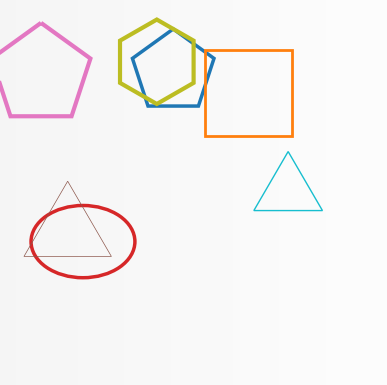[{"shape": "pentagon", "thickness": 2.5, "radius": 0.55, "center": [0.447, 0.814]}, {"shape": "square", "thickness": 2, "radius": 0.56, "center": [0.642, 0.759]}, {"shape": "oval", "thickness": 2.5, "radius": 0.67, "center": [0.214, 0.372]}, {"shape": "triangle", "thickness": 0.5, "radius": 0.65, "center": [0.175, 0.399]}, {"shape": "pentagon", "thickness": 3, "radius": 0.67, "center": [0.106, 0.807]}, {"shape": "hexagon", "thickness": 3, "radius": 0.55, "center": [0.405, 0.84]}, {"shape": "triangle", "thickness": 1, "radius": 0.51, "center": [0.744, 0.504]}]